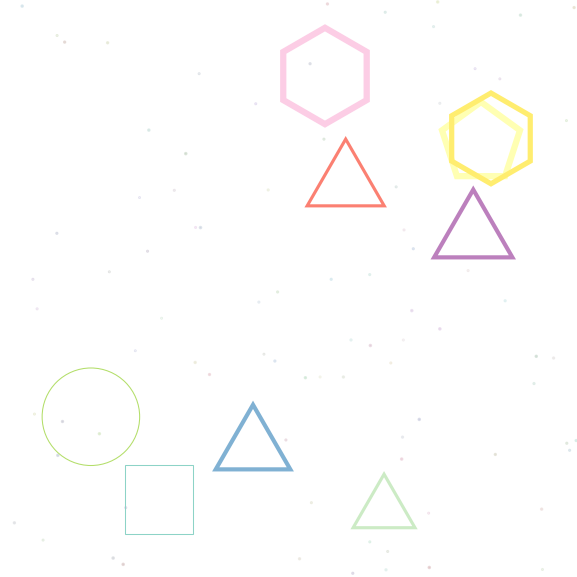[{"shape": "square", "thickness": 0.5, "radius": 0.3, "center": [0.275, 0.134]}, {"shape": "pentagon", "thickness": 3, "radius": 0.35, "center": [0.833, 0.752]}, {"shape": "triangle", "thickness": 1.5, "radius": 0.39, "center": [0.599, 0.681]}, {"shape": "triangle", "thickness": 2, "radius": 0.37, "center": [0.438, 0.224]}, {"shape": "circle", "thickness": 0.5, "radius": 0.42, "center": [0.157, 0.277]}, {"shape": "hexagon", "thickness": 3, "radius": 0.42, "center": [0.563, 0.868]}, {"shape": "triangle", "thickness": 2, "radius": 0.39, "center": [0.819, 0.593]}, {"shape": "triangle", "thickness": 1.5, "radius": 0.31, "center": [0.665, 0.116]}, {"shape": "hexagon", "thickness": 2.5, "radius": 0.39, "center": [0.85, 0.759]}]